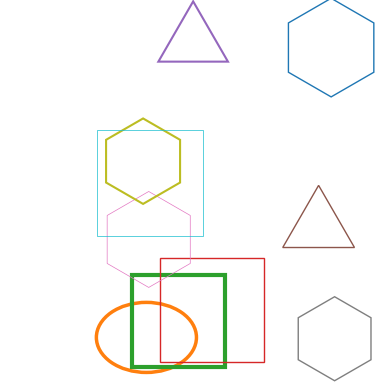[{"shape": "hexagon", "thickness": 1, "radius": 0.64, "center": [0.86, 0.876]}, {"shape": "oval", "thickness": 2.5, "radius": 0.65, "center": [0.38, 0.124]}, {"shape": "square", "thickness": 3, "radius": 0.6, "center": [0.464, 0.166]}, {"shape": "square", "thickness": 1, "radius": 0.68, "center": [0.552, 0.196]}, {"shape": "triangle", "thickness": 1.5, "radius": 0.52, "center": [0.502, 0.892]}, {"shape": "triangle", "thickness": 1, "radius": 0.54, "center": [0.828, 0.411]}, {"shape": "hexagon", "thickness": 0.5, "radius": 0.62, "center": [0.386, 0.378]}, {"shape": "hexagon", "thickness": 1, "radius": 0.55, "center": [0.869, 0.12]}, {"shape": "hexagon", "thickness": 1.5, "radius": 0.55, "center": [0.372, 0.581]}, {"shape": "square", "thickness": 0.5, "radius": 0.69, "center": [0.389, 0.525]}]